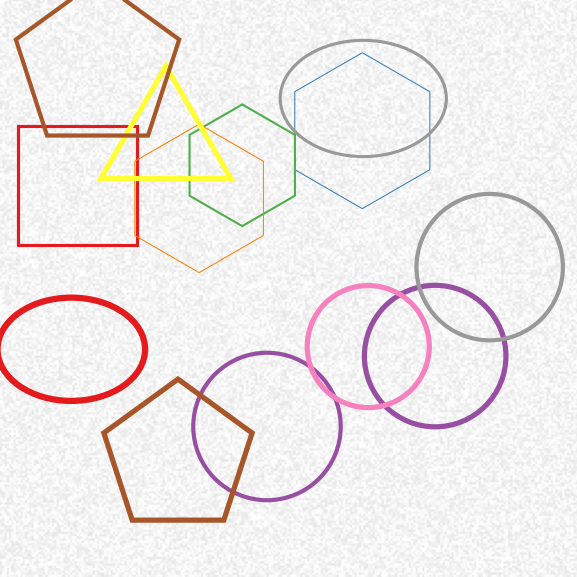[{"shape": "square", "thickness": 1.5, "radius": 0.51, "center": [0.134, 0.678]}, {"shape": "oval", "thickness": 3, "radius": 0.64, "center": [0.123, 0.394]}, {"shape": "hexagon", "thickness": 0.5, "radius": 0.68, "center": [0.627, 0.773]}, {"shape": "hexagon", "thickness": 1, "radius": 0.53, "center": [0.419, 0.713]}, {"shape": "circle", "thickness": 2.5, "radius": 0.61, "center": [0.754, 0.383]}, {"shape": "circle", "thickness": 2, "radius": 0.64, "center": [0.462, 0.261]}, {"shape": "hexagon", "thickness": 0.5, "radius": 0.64, "center": [0.345, 0.656]}, {"shape": "triangle", "thickness": 2.5, "radius": 0.65, "center": [0.287, 0.755]}, {"shape": "pentagon", "thickness": 2.5, "radius": 0.67, "center": [0.308, 0.208]}, {"shape": "pentagon", "thickness": 2, "radius": 0.74, "center": [0.169, 0.885]}, {"shape": "circle", "thickness": 2.5, "radius": 0.53, "center": [0.638, 0.399]}, {"shape": "oval", "thickness": 1.5, "radius": 0.72, "center": [0.629, 0.829]}, {"shape": "circle", "thickness": 2, "radius": 0.63, "center": [0.848, 0.537]}]